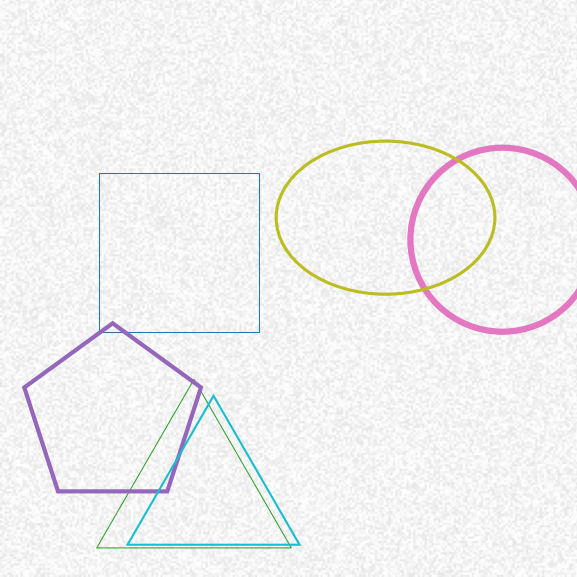[{"shape": "square", "thickness": 0.5, "radius": 0.69, "center": [0.31, 0.562]}, {"shape": "triangle", "thickness": 0.5, "radius": 0.97, "center": [0.336, 0.148]}, {"shape": "pentagon", "thickness": 2, "radius": 0.8, "center": [0.195, 0.278]}, {"shape": "circle", "thickness": 3, "radius": 0.8, "center": [0.87, 0.584]}, {"shape": "oval", "thickness": 1.5, "radius": 0.95, "center": [0.668, 0.622]}, {"shape": "triangle", "thickness": 1, "radius": 0.86, "center": [0.37, 0.142]}]